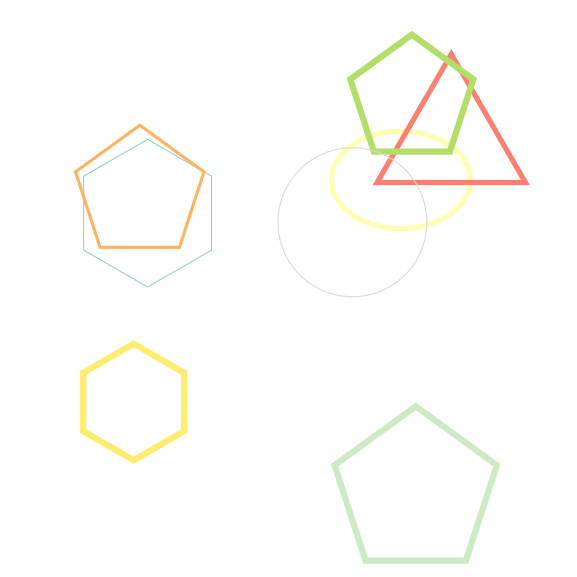[{"shape": "hexagon", "thickness": 0.5, "radius": 0.64, "center": [0.256, 0.63]}, {"shape": "oval", "thickness": 2.5, "radius": 0.6, "center": [0.694, 0.688]}, {"shape": "triangle", "thickness": 2.5, "radius": 0.74, "center": [0.781, 0.757]}, {"shape": "pentagon", "thickness": 1.5, "radius": 0.58, "center": [0.242, 0.665]}, {"shape": "pentagon", "thickness": 3, "radius": 0.56, "center": [0.713, 0.827]}, {"shape": "circle", "thickness": 0.5, "radius": 0.64, "center": [0.61, 0.614]}, {"shape": "pentagon", "thickness": 3, "radius": 0.74, "center": [0.72, 0.148]}, {"shape": "hexagon", "thickness": 3, "radius": 0.5, "center": [0.231, 0.303]}]